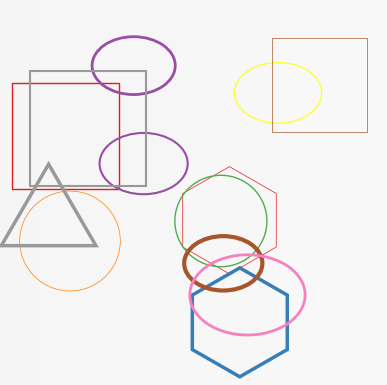[{"shape": "hexagon", "thickness": 0.5, "radius": 0.7, "center": [0.592, 0.428]}, {"shape": "square", "thickness": 1, "radius": 0.69, "center": [0.169, 0.647]}, {"shape": "hexagon", "thickness": 2.5, "radius": 0.71, "center": [0.619, 0.163]}, {"shape": "circle", "thickness": 1, "radius": 0.59, "center": [0.57, 0.426]}, {"shape": "oval", "thickness": 1.5, "radius": 0.57, "center": [0.371, 0.575]}, {"shape": "oval", "thickness": 2, "radius": 0.54, "center": [0.345, 0.83]}, {"shape": "circle", "thickness": 0.5, "radius": 0.65, "center": [0.181, 0.374]}, {"shape": "oval", "thickness": 1, "radius": 0.56, "center": [0.718, 0.759]}, {"shape": "oval", "thickness": 3, "radius": 0.5, "center": [0.576, 0.316]}, {"shape": "square", "thickness": 0.5, "radius": 0.61, "center": [0.826, 0.779]}, {"shape": "oval", "thickness": 2, "radius": 0.74, "center": [0.639, 0.234]}, {"shape": "triangle", "thickness": 2.5, "radius": 0.71, "center": [0.125, 0.432]}, {"shape": "square", "thickness": 1.5, "radius": 0.75, "center": [0.226, 0.666]}]